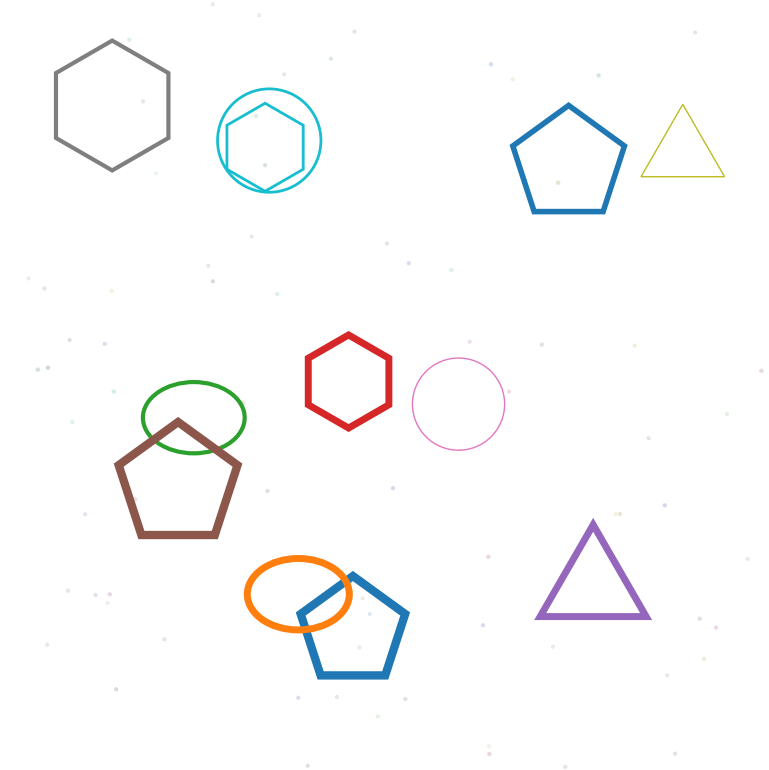[{"shape": "pentagon", "thickness": 3, "radius": 0.36, "center": [0.458, 0.181]}, {"shape": "pentagon", "thickness": 2, "radius": 0.38, "center": [0.738, 0.787]}, {"shape": "oval", "thickness": 2.5, "radius": 0.33, "center": [0.387, 0.228]}, {"shape": "oval", "thickness": 1.5, "radius": 0.33, "center": [0.252, 0.458]}, {"shape": "hexagon", "thickness": 2.5, "radius": 0.3, "center": [0.453, 0.505]}, {"shape": "triangle", "thickness": 2.5, "radius": 0.4, "center": [0.77, 0.239]}, {"shape": "pentagon", "thickness": 3, "radius": 0.41, "center": [0.231, 0.371]}, {"shape": "circle", "thickness": 0.5, "radius": 0.3, "center": [0.596, 0.475]}, {"shape": "hexagon", "thickness": 1.5, "radius": 0.42, "center": [0.146, 0.863]}, {"shape": "triangle", "thickness": 0.5, "radius": 0.31, "center": [0.887, 0.802]}, {"shape": "hexagon", "thickness": 1, "radius": 0.29, "center": [0.344, 0.809]}, {"shape": "circle", "thickness": 1, "radius": 0.34, "center": [0.35, 0.817]}]